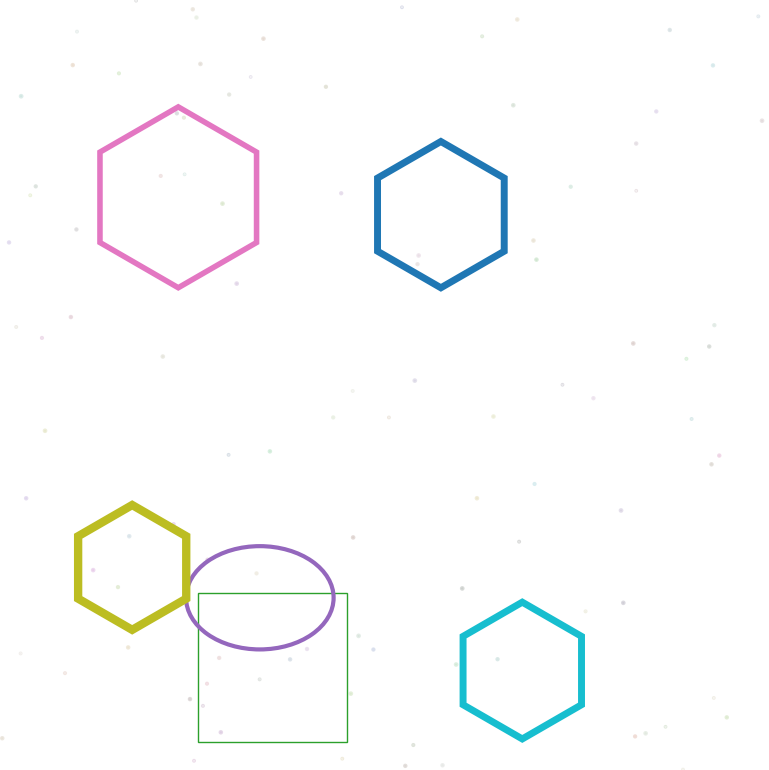[{"shape": "hexagon", "thickness": 2.5, "radius": 0.47, "center": [0.573, 0.721]}, {"shape": "square", "thickness": 0.5, "radius": 0.48, "center": [0.354, 0.133]}, {"shape": "oval", "thickness": 1.5, "radius": 0.48, "center": [0.337, 0.224]}, {"shape": "hexagon", "thickness": 2, "radius": 0.59, "center": [0.232, 0.744]}, {"shape": "hexagon", "thickness": 3, "radius": 0.41, "center": [0.172, 0.263]}, {"shape": "hexagon", "thickness": 2.5, "radius": 0.44, "center": [0.678, 0.129]}]